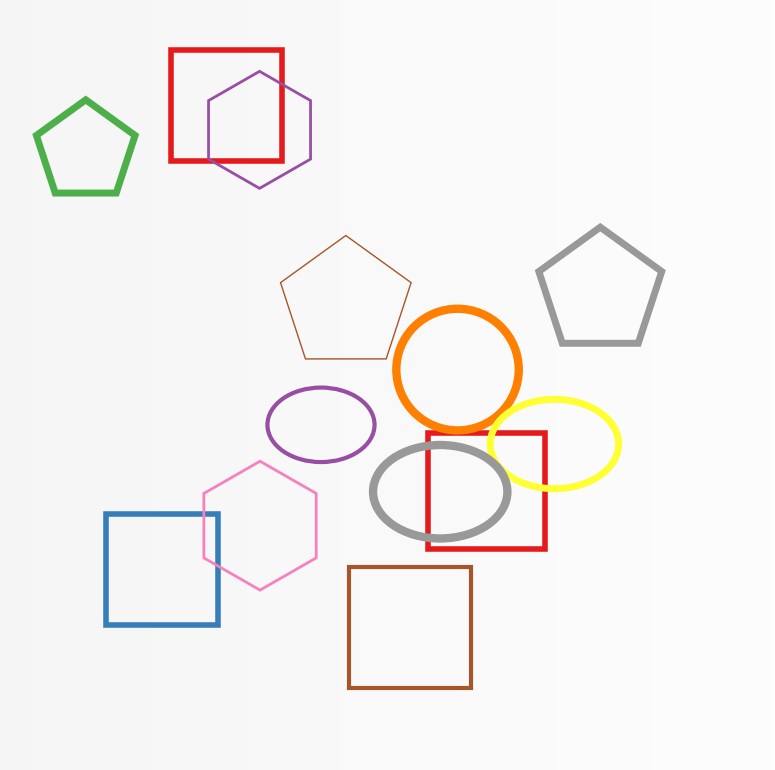[{"shape": "square", "thickness": 2, "radius": 0.36, "center": [0.292, 0.863]}, {"shape": "square", "thickness": 2, "radius": 0.38, "center": [0.628, 0.362]}, {"shape": "square", "thickness": 2, "radius": 0.36, "center": [0.209, 0.26]}, {"shape": "pentagon", "thickness": 2.5, "radius": 0.33, "center": [0.111, 0.803]}, {"shape": "oval", "thickness": 1.5, "radius": 0.35, "center": [0.414, 0.448]}, {"shape": "hexagon", "thickness": 1, "radius": 0.38, "center": [0.335, 0.831]}, {"shape": "circle", "thickness": 3, "radius": 0.39, "center": [0.59, 0.52]}, {"shape": "oval", "thickness": 2.5, "radius": 0.41, "center": [0.715, 0.423]}, {"shape": "square", "thickness": 1.5, "radius": 0.39, "center": [0.529, 0.185]}, {"shape": "pentagon", "thickness": 0.5, "radius": 0.44, "center": [0.446, 0.606]}, {"shape": "hexagon", "thickness": 1, "radius": 0.42, "center": [0.336, 0.317]}, {"shape": "oval", "thickness": 3, "radius": 0.43, "center": [0.568, 0.361]}, {"shape": "pentagon", "thickness": 2.5, "radius": 0.42, "center": [0.775, 0.622]}]